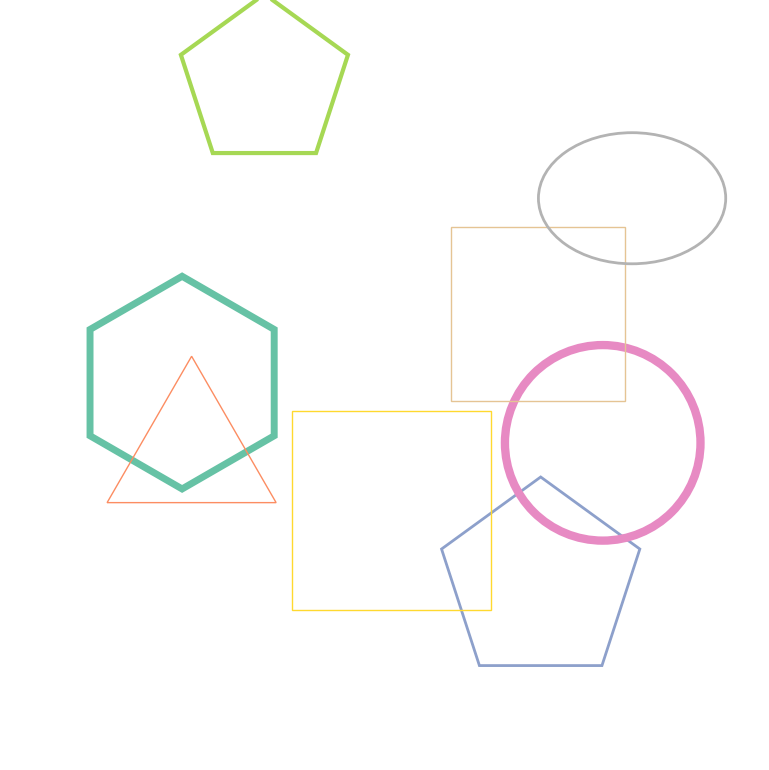[{"shape": "hexagon", "thickness": 2.5, "radius": 0.69, "center": [0.237, 0.503]}, {"shape": "triangle", "thickness": 0.5, "radius": 0.63, "center": [0.249, 0.411]}, {"shape": "pentagon", "thickness": 1, "radius": 0.68, "center": [0.702, 0.245]}, {"shape": "circle", "thickness": 3, "radius": 0.63, "center": [0.783, 0.425]}, {"shape": "pentagon", "thickness": 1.5, "radius": 0.57, "center": [0.343, 0.894]}, {"shape": "square", "thickness": 0.5, "radius": 0.65, "center": [0.508, 0.337]}, {"shape": "square", "thickness": 0.5, "radius": 0.57, "center": [0.699, 0.592]}, {"shape": "oval", "thickness": 1, "radius": 0.61, "center": [0.821, 0.743]}]